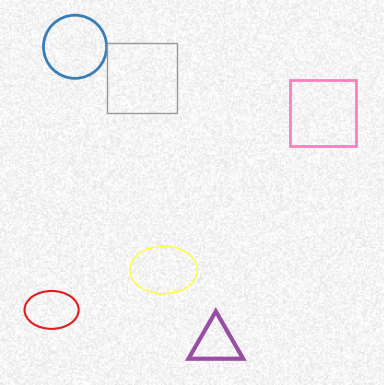[{"shape": "oval", "thickness": 1.5, "radius": 0.35, "center": [0.134, 0.195]}, {"shape": "circle", "thickness": 2, "radius": 0.41, "center": [0.195, 0.879]}, {"shape": "triangle", "thickness": 3, "radius": 0.41, "center": [0.561, 0.109]}, {"shape": "oval", "thickness": 1, "radius": 0.44, "center": [0.425, 0.299]}, {"shape": "square", "thickness": 2, "radius": 0.43, "center": [0.838, 0.706]}, {"shape": "square", "thickness": 1, "radius": 0.46, "center": [0.369, 0.798]}]